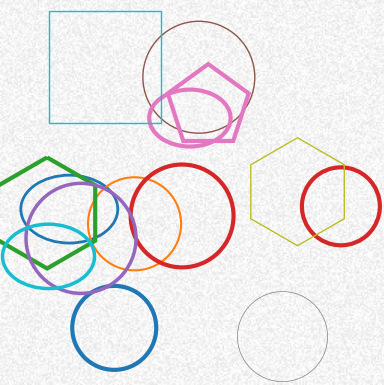[{"shape": "circle", "thickness": 3, "radius": 0.55, "center": [0.297, 0.148]}, {"shape": "oval", "thickness": 2, "radius": 0.63, "center": [0.18, 0.457]}, {"shape": "circle", "thickness": 1.5, "radius": 0.6, "center": [0.35, 0.419]}, {"shape": "hexagon", "thickness": 3, "radius": 0.72, "center": [0.122, 0.447]}, {"shape": "circle", "thickness": 3, "radius": 0.51, "center": [0.885, 0.464]}, {"shape": "circle", "thickness": 3, "radius": 0.67, "center": [0.473, 0.439]}, {"shape": "circle", "thickness": 2.5, "radius": 0.71, "center": [0.21, 0.381]}, {"shape": "circle", "thickness": 1, "radius": 0.73, "center": [0.516, 0.799]}, {"shape": "pentagon", "thickness": 3, "radius": 0.55, "center": [0.541, 0.723]}, {"shape": "oval", "thickness": 3, "radius": 0.53, "center": [0.493, 0.693]}, {"shape": "circle", "thickness": 0.5, "radius": 0.58, "center": [0.734, 0.126]}, {"shape": "hexagon", "thickness": 1, "radius": 0.7, "center": [0.773, 0.502]}, {"shape": "square", "thickness": 1, "radius": 0.73, "center": [0.273, 0.827]}, {"shape": "oval", "thickness": 2.5, "radius": 0.6, "center": [0.126, 0.334]}]